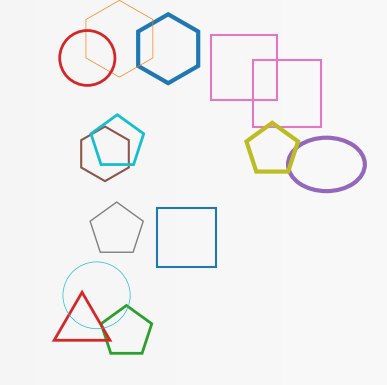[{"shape": "hexagon", "thickness": 3, "radius": 0.45, "center": [0.434, 0.873]}, {"shape": "square", "thickness": 1.5, "radius": 0.38, "center": [0.482, 0.383]}, {"shape": "hexagon", "thickness": 0.5, "radius": 0.5, "center": [0.308, 0.899]}, {"shape": "pentagon", "thickness": 2, "radius": 0.34, "center": [0.326, 0.138]}, {"shape": "triangle", "thickness": 2, "radius": 0.42, "center": [0.212, 0.158]}, {"shape": "circle", "thickness": 2, "radius": 0.36, "center": [0.225, 0.849]}, {"shape": "oval", "thickness": 3, "radius": 0.5, "center": [0.842, 0.573]}, {"shape": "hexagon", "thickness": 1.5, "radius": 0.35, "center": [0.271, 0.6]}, {"shape": "square", "thickness": 1.5, "radius": 0.43, "center": [0.628, 0.824]}, {"shape": "square", "thickness": 1.5, "radius": 0.43, "center": [0.741, 0.757]}, {"shape": "pentagon", "thickness": 1, "radius": 0.36, "center": [0.301, 0.403]}, {"shape": "pentagon", "thickness": 3, "radius": 0.35, "center": [0.703, 0.611]}, {"shape": "pentagon", "thickness": 2, "radius": 0.36, "center": [0.303, 0.63]}, {"shape": "circle", "thickness": 0.5, "radius": 0.43, "center": [0.249, 0.233]}]